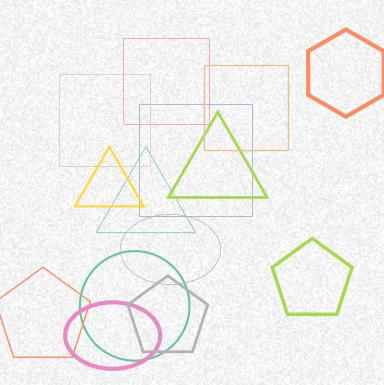[{"shape": "triangle", "thickness": 0.5, "radius": 0.75, "center": [0.379, 0.47]}, {"shape": "circle", "thickness": 1.5, "radius": 0.71, "center": [0.35, 0.205]}, {"shape": "pentagon", "thickness": 1, "radius": 0.65, "center": [0.112, 0.177]}, {"shape": "hexagon", "thickness": 3, "radius": 0.57, "center": [0.899, 0.81]}, {"shape": "square", "thickness": 0.5, "radius": 0.73, "center": [0.508, 0.584]}, {"shape": "square", "thickness": 0.5, "radius": 0.56, "center": [0.431, 0.789]}, {"shape": "oval", "thickness": 3, "radius": 0.62, "center": [0.293, 0.128]}, {"shape": "pentagon", "thickness": 2.5, "radius": 0.55, "center": [0.811, 0.272]}, {"shape": "triangle", "thickness": 2, "radius": 0.74, "center": [0.566, 0.561]}, {"shape": "triangle", "thickness": 1.5, "radius": 0.52, "center": [0.284, 0.515]}, {"shape": "square", "thickness": 1, "radius": 0.55, "center": [0.639, 0.721]}, {"shape": "square", "thickness": 0.5, "radius": 0.59, "center": [0.272, 0.688]}, {"shape": "oval", "thickness": 0.5, "radius": 0.65, "center": [0.443, 0.352]}, {"shape": "pentagon", "thickness": 2, "radius": 0.55, "center": [0.436, 0.175]}]